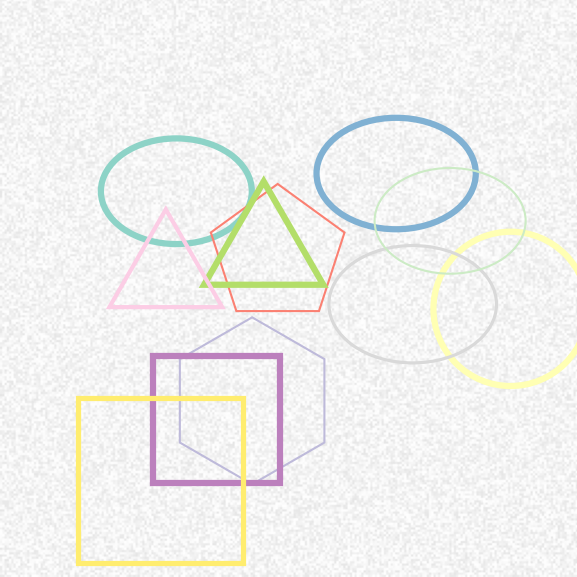[{"shape": "oval", "thickness": 3, "radius": 0.65, "center": [0.305, 0.668]}, {"shape": "circle", "thickness": 3, "radius": 0.67, "center": [0.884, 0.464]}, {"shape": "hexagon", "thickness": 1, "radius": 0.72, "center": [0.437, 0.305]}, {"shape": "pentagon", "thickness": 1, "radius": 0.61, "center": [0.481, 0.559]}, {"shape": "oval", "thickness": 3, "radius": 0.69, "center": [0.686, 0.699]}, {"shape": "triangle", "thickness": 3, "radius": 0.6, "center": [0.457, 0.566]}, {"shape": "triangle", "thickness": 2, "radius": 0.56, "center": [0.287, 0.524]}, {"shape": "oval", "thickness": 1.5, "radius": 0.73, "center": [0.715, 0.472]}, {"shape": "square", "thickness": 3, "radius": 0.55, "center": [0.374, 0.272]}, {"shape": "oval", "thickness": 1, "radius": 0.65, "center": [0.779, 0.617]}, {"shape": "square", "thickness": 2.5, "radius": 0.71, "center": [0.279, 0.168]}]